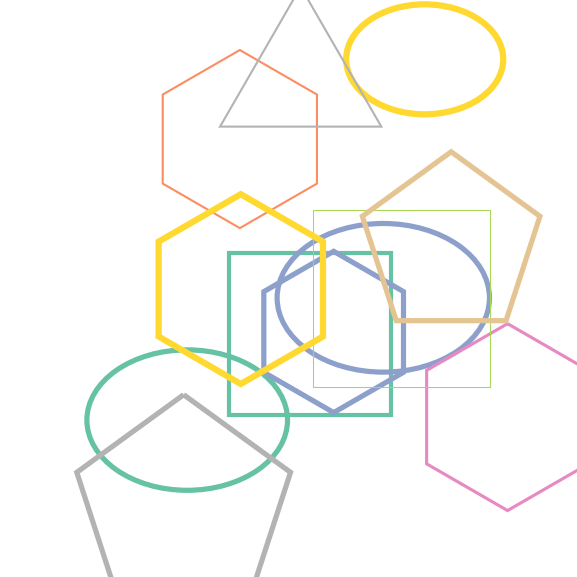[{"shape": "square", "thickness": 2, "radius": 0.7, "center": [0.537, 0.421]}, {"shape": "oval", "thickness": 2.5, "radius": 0.87, "center": [0.324, 0.272]}, {"shape": "hexagon", "thickness": 1, "radius": 0.77, "center": [0.415, 0.758]}, {"shape": "oval", "thickness": 2.5, "radius": 0.92, "center": [0.664, 0.483]}, {"shape": "hexagon", "thickness": 2.5, "radius": 0.7, "center": [0.578, 0.424]}, {"shape": "hexagon", "thickness": 1.5, "radius": 0.81, "center": [0.879, 0.277]}, {"shape": "square", "thickness": 0.5, "radius": 0.77, "center": [0.696, 0.483]}, {"shape": "hexagon", "thickness": 3, "radius": 0.82, "center": [0.417, 0.499]}, {"shape": "oval", "thickness": 3, "radius": 0.68, "center": [0.735, 0.896]}, {"shape": "pentagon", "thickness": 2.5, "radius": 0.81, "center": [0.781, 0.575]}, {"shape": "triangle", "thickness": 1, "radius": 0.81, "center": [0.521, 0.86]}, {"shape": "pentagon", "thickness": 2.5, "radius": 0.97, "center": [0.318, 0.121]}]